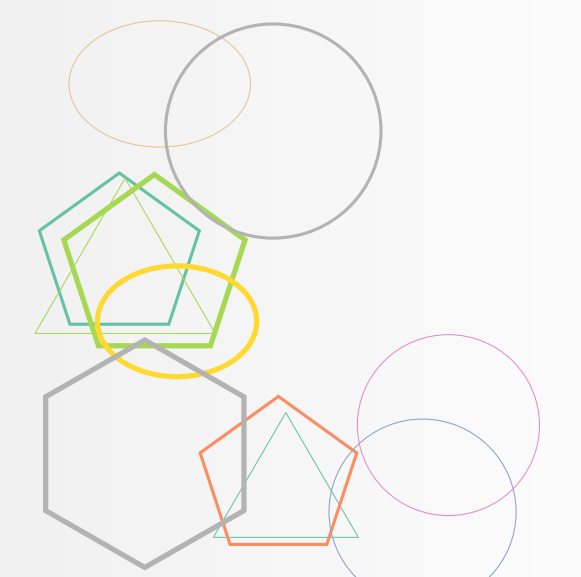[{"shape": "pentagon", "thickness": 1.5, "radius": 0.72, "center": [0.205, 0.555]}, {"shape": "triangle", "thickness": 0.5, "radius": 0.72, "center": [0.492, 0.141]}, {"shape": "pentagon", "thickness": 1.5, "radius": 0.71, "center": [0.479, 0.171]}, {"shape": "circle", "thickness": 0.5, "radius": 0.8, "center": [0.727, 0.113]}, {"shape": "circle", "thickness": 0.5, "radius": 0.78, "center": [0.772, 0.263]}, {"shape": "pentagon", "thickness": 2.5, "radius": 0.82, "center": [0.266, 0.533]}, {"shape": "triangle", "thickness": 0.5, "radius": 0.9, "center": [0.215, 0.511]}, {"shape": "oval", "thickness": 2.5, "radius": 0.69, "center": [0.305, 0.443]}, {"shape": "oval", "thickness": 0.5, "radius": 0.78, "center": [0.275, 0.854]}, {"shape": "hexagon", "thickness": 2.5, "radius": 0.98, "center": [0.249, 0.213]}, {"shape": "circle", "thickness": 1.5, "radius": 0.93, "center": [0.47, 0.772]}]